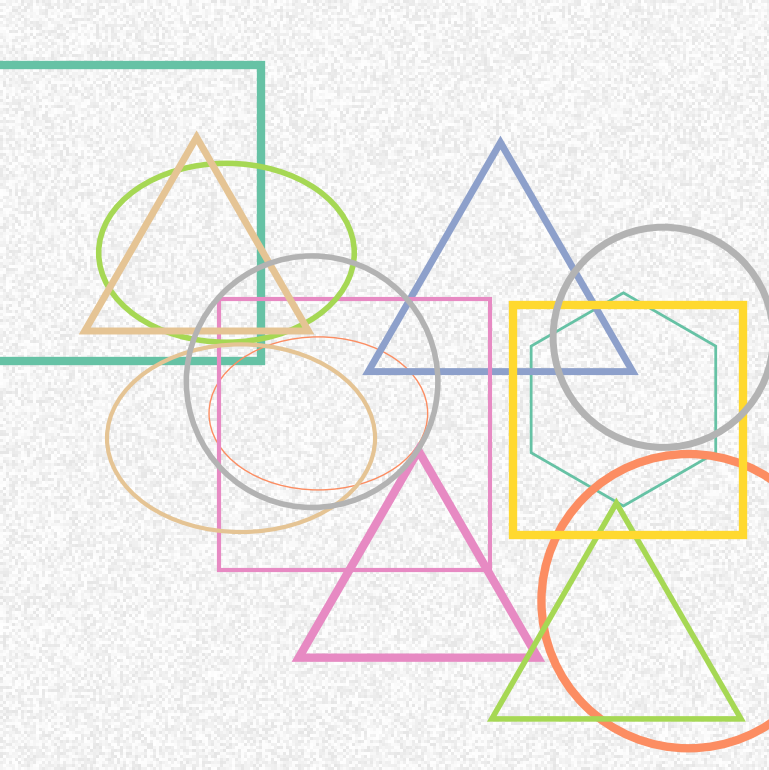[{"shape": "hexagon", "thickness": 1, "radius": 0.69, "center": [0.81, 0.481]}, {"shape": "square", "thickness": 3, "radius": 0.96, "center": [0.148, 0.723]}, {"shape": "circle", "thickness": 3, "radius": 0.96, "center": [0.894, 0.219]}, {"shape": "oval", "thickness": 0.5, "radius": 0.71, "center": [0.413, 0.463]}, {"shape": "triangle", "thickness": 2.5, "radius": 0.99, "center": [0.65, 0.617]}, {"shape": "triangle", "thickness": 3, "radius": 0.9, "center": [0.543, 0.236]}, {"shape": "square", "thickness": 1.5, "radius": 0.88, "center": [0.46, 0.436]}, {"shape": "triangle", "thickness": 2, "radius": 0.93, "center": [0.8, 0.16]}, {"shape": "oval", "thickness": 2, "radius": 0.83, "center": [0.294, 0.672]}, {"shape": "square", "thickness": 3, "radius": 0.74, "center": [0.816, 0.455]}, {"shape": "oval", "thickness": 1.5, "radius": 0.87, "center": [0.313, 0.431]}, {"shape": "triangle", "thickness": 2.5, "radius": 0.84, "center": [0.255, 0.654]}, {"shape": "circle", "thickness": 2.5, "radius": 0.71, "center": [0.861, 0.562]}, {"shape": "circle", "thickness": 2, "radius": 0.82, "center": [0.405, 0.504]}]